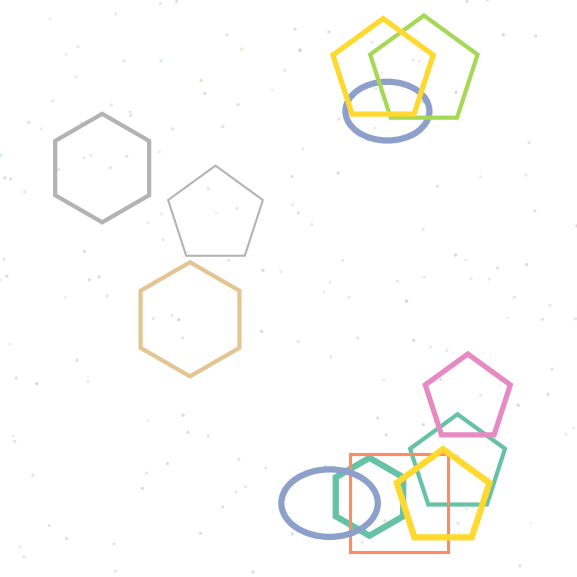[{"shape": "pentagon", "thickness": 2, "radius": 0.43, "center": [0.792, 0.195]}, {"shape": "hexagon", "thickness": 3, "radius": 0.34, "center": [0.64, 0.139]}, {"shape": "square", "thickness": 1.5, "radius": 0.42, "center": [0.691, 0.128]}, {"shape": "oval", "thickness": 3, "radius": 0.42, "center": [0.571, 0.128]}, {"shape": "oval", "thickness": 3, "radius": 0.36, "center": [0.671, 0.807]}, {"shape": "pentagon", "thickness": 2.5, "radius": 0.39, "center": [0.81, 0.309]}, {"shape": "pentagon", "thickness": 2, "radius": 0.49, "center": [0.734, 0.874]}, {"shape": "pentagon", "thickness": 2.5, "radius": 0.46, "center": [0.663, 0.876]}, {"shape": "pentagon", "thickness": 3, "radius": 0.42, "center": [0.767, 0.137]}, {"shape": "hexagon", "thickness": 2, "radius": 0.49, "center": [0.329, 0.446]}, {"shape": "hexagon", "thickness": 2, "radius": 0.47, "center": [0.177, 0.708]}, {"shape": "pentagon", "thickness": 1, "radius": 0.43, "center": [0.373, 0.626]}]